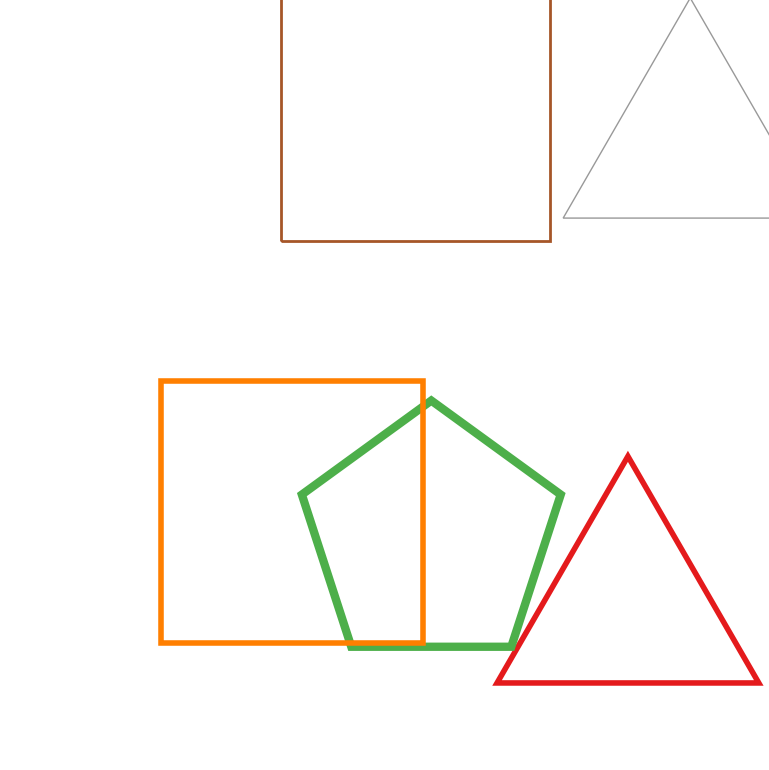[{"shape": "triangle", "thickness": 2, "radius": 0.98, "center": [0.815, 0.211]}, {"shape": "pentagon", "thickness": 3, "radius": 0.88, "center": [0.56, 0.303]}, {"shape": "square", "thickness": 2, "radius": 0.85, "center": [0.379, 0.336]}, {"shape": "square", "thickness": 1, "radius": 0.87, "center": [0.54, 0.861]}, {"shape": "triangle", "thickness": 0.5, "radius": 0.95, "center": [0.896, 0.812]}]